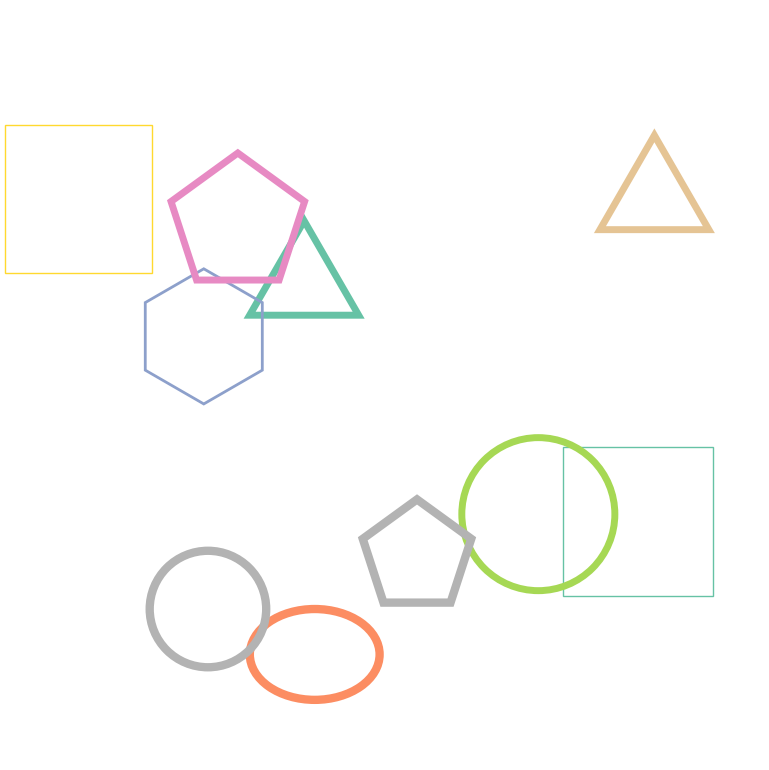[{"shape": "triangle", "thickness": 2.5, "radius": 0.41, "center": [0.395, 0.632]}, {"shape": "square", "thickness": 0.5, "radius": 0.49, "center": [0.829, 0.323]}, {"shape": "oval", "thickness": 3, "radius": 0.42, "center": [0.409, 0.15]}, {"shape": "hexagon", "thickness": 1, "radius": 0.44, "center": [0.265, 0.563]}, {"shape": "pentagon", "thickness": 2.5, "radius": 0.46, "center": [0.309, 0.71]}, {"shape": "circle", "thickness": 2.5, "radius": 0.5, "center": [0.699, 0.332]}, {"shape": "square", "thickness": 0.5, "radius": 0.48, "center": [0.102, 0.741]}, {"shape": "triangle", "thickness": 2.5, "radius": 0.41, "center": [0.85, 0.743]}, {"shape": "circle", "thickness": 3, "radius": 0.38, "center": [0.27, 0.209]}, {"shape": "pentagon", "thickness": 3, "radius": 0.37, "center": [0.542, 0.277]}]